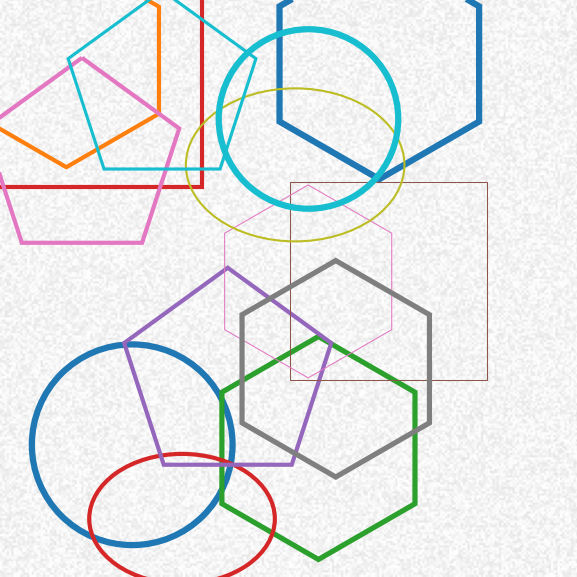[{"shape": "hexagon", "thickness": 3, "radius": 1.0, "center": [0.657, 0.888]}, {"shape": "circle", "thickness": 3, "radius": 0.87, "center": [0.229, 0.229]}, {"shape": "hexagon", "thickness": 2, "radius": 0.93, "center": [0.115, 0.895]}, {"shape": "hexagon", "thickness": 2.5, "radius": 0.97, "center": [0.551, 0.223]}, {"shape": "square", "thickness": 2, "radius": 0.88, "center": [0.174, 0.852]}, {"shape": "oval", "thickness": 2, "radius": 0.8, "center": [0.315, 0.101]}, {"shape": "pentagon", "thickness": 2, "radius": 0.94, "center": [0.394, 0.347]}, {"shape": "square", "thickness": 0.5, "radius": 0.86, "center": [0.673, 0.512]}, {"shape": "pentagon", "thickness": 2, "radius": 0.89, "center": [0.142, 0.722]}, {"shape": "hexagon", "thickness": 0.5, "radius": 0.84, "center": [0.534, 0.512]}, {"shape": "hexagon", "thickness": 2.5, "radius": 0.94, "center": [0.581, 0.361]}, {"shape": "oval", "thickness": 1, "radius": 0.95, "center": [0.511, 0.714]}, {"shape": "circle", "thickness": 3, "radius": 0.78, "center": [0.534, 0.793]}, {"shape": "pentagon", "thickness": 1.5, "radius": 0.85, "center": [0.281, 0.845]}]